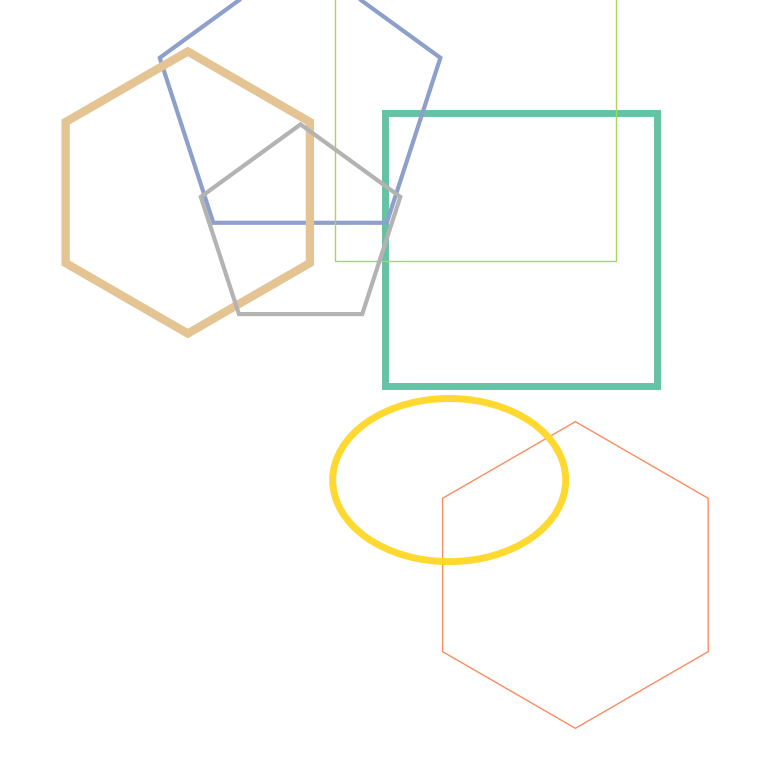[{"shape": "square", "thickness": 2.5, "radius": 0.89, "center": [0.677, 0.676]}, {"shape": "hexagon", "thickness": 0.5, "radius": 1.0, "center": [0.747, 0.253]}, {"shape": "pentagon", "thickness": 1.5, "radius": 0.96, "center": [0.39, 0.866]}, {"shape": "square", "thickness": 0.5, "radius": 0.91, "center": [0.618, 0.844]}, {"shape": "oval", "thickness": 2.5, "radius": 0.76, "center": [0.583, 0.377]}, {"shape": "hexagon", "thickness": 3, "radius": 0.92, "center": [0.244, 0.75]}, {"shape": "pentagon", "thickness": 1.5, "radius": 0.68, "center": [0.39, 0.702]}]